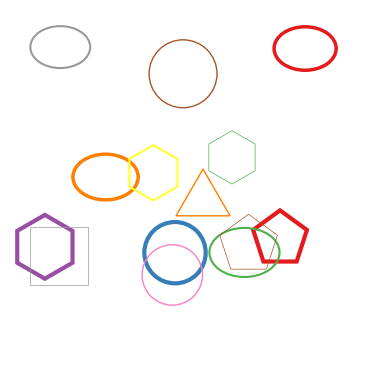[{"shape": "pentagon", "thickness": 3, "radius": 0.37, "center": [0.727, 0.38]}, {"shape": "oval", "thickness": 2.5, "radius": 0.4, "center": [0.793, 0.874]}, {"shape": "circle", "thickness": 3, "radius": 0.4, "center": [0.455, 0.344]}, {"shape": "oval", "thickness": 1.5, "radius": 0.46, "center": [0.635, 0.344]}, {"shape": "hexagon", "thickness": 0.5, "radius": 0.35, "center": [0.603, 0.591]}, {"shape": "hexagon", "thickness": 3, "radius": 0.41, "center": [0.117, 0.359]}, {"shape": "triangle", "thickness": 1, "radius": 0.41, "center": [0.527, 0.48]}, {"shape": "oval", "thickness": 2.5, "radius": 0.42, "center": [0.274, 0.54]}, {"shape": "hexagon", "thickness": 1.5, "radius": 0.36, "center": [0.398, 0.551]}, {"shape": "circle", "thickness": 1, "radius": 0.44, "center": [0.475, 0.808]}, {"shape": "pentagon", "thickness": 0.5, "radius": 0.39, "center": [0.646, 0.365]}, {"shape": "circle", "thickness": 1, "radius": 0.39, "center": [0.448, 0.286]}, {"shape": "square", "thickness": 0.5, "radius": 0.38, "center": [0.153, 0.335]}, {"shape": "oval", "thickness": 1.5, "radius": 0.39, "center": [0.157, 0.878]}]